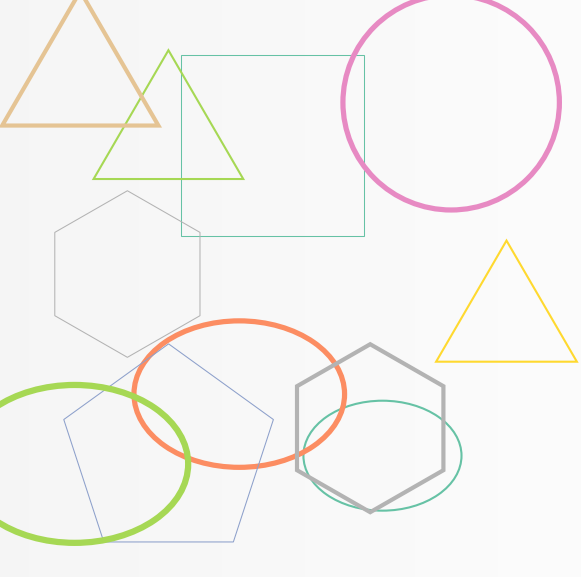[{"shape": "oval", "thickness": 1, "radius": 0.68, "center": [0.658, 0.21]}, {"shape": "square", "thickness": 0.5, "radius": 0.79, "center": [0.468, 0.747]}, {"shape": "oval", "thickness": 2.5, "radius": 0.91, "center": [0.412, 0.317]}, {"shape": "pentagon", "thickness": 0.5, "radius": 0.95, "center": [0.29, 0.214]}, {"shape": "circle", "thickness": 2.5, "radius": 0.93, "center": [0.776, 0.822]}, {"shape": "triangle", "thickness": 1, "radius": 0.74, "center": [0.29, 0.763]}, {"shape": "oval", "thickness": 3, "radius": 0.98, "center": [0.128, 0.196]}, {"shape": "triangle", "thickness": 1, "radius": 0.7, "center": [0.871, 0.443]}, {"shape": "triangle", "thickness": 2, "radius": 0.78, "center": [0.138, 0.859]}, {"shape": "hexagon", "thickness": 0.5, "radius": 0.72, "center": [0.219, 0.525]}, {"shape": "hexagon", "thickness": 2, "radius": 0.73, "center": [0.637, 0.258]}]